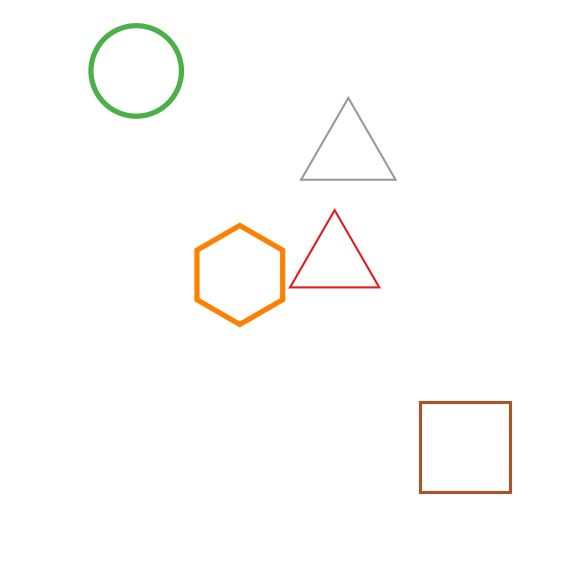[{"shape": "triangle", "thickness": 1, "radius": 0.45, "center": [0.579, 0.546]}, {"shape": "circle", "thickness": 2.5, "radius": 0.39, "center": [0.236, 0.876]}, {"shape": "hexagon", "thickness": 2.5, "radius": 0.43, "center": [0.415, 0.523]}, {"shape": "square", "thickness": 1.5, "radius": 0.39, "center": [0.806, 0.226]}, {"shape": "triangle", "thickness": 1, "radius": 0.47, "center": [0.603, 0.735]}]